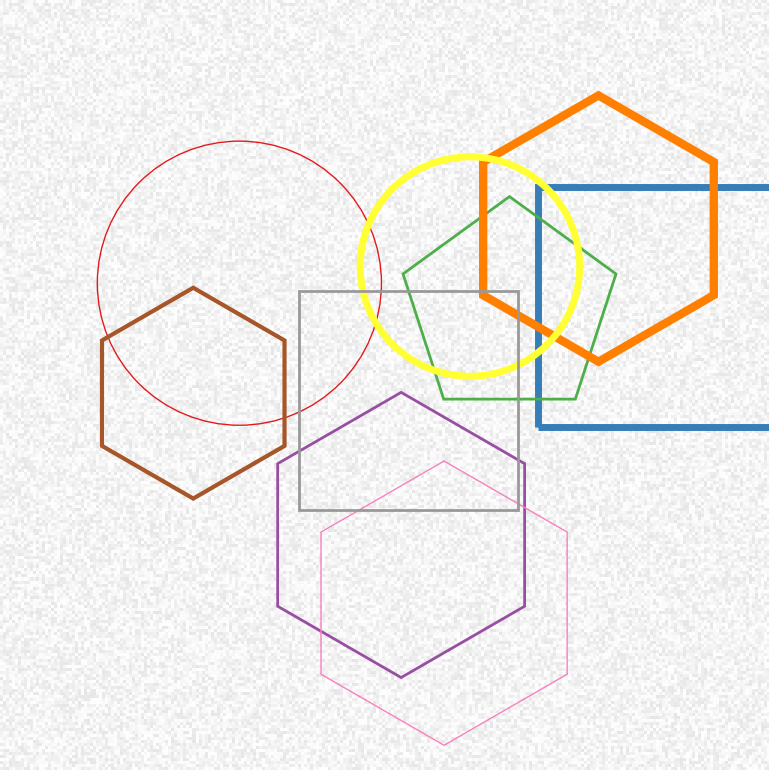[{"shape": "circle", "thickness": 0.5, "radius": 0.92, "center": [0.311, 0.632]}, {"shape": "square", "thickness": 2.5, "radius": 0.78, "center": [0.855, 0.601]}, {"shape": "pentagon", "thickness": 1, "radius": 0.73, "center": [0.662, 0.599]}, {"shape": "hexagon", "thickness": 1, "radius": 0.93, "center": [0.521, 0.305]}, {"shape": "hexagon", "thickness": 3, "radius": 0.86, "center": [0.777, 0.703]}, {"shape": "circle", "thickness": 2.5, "radius": 0.71, "center": [0.61, 0.654]}, {"shape": "hexagon", "thickness": 1.5, "radius": 0.68, "center": [0.251, 0.489]}, {"shape": "hexagon", "thickness": 0.5, "radius": 0.92, "center": [0.577, 0.217]}, {"shape": "square", "thickness": 1, "radius": 0.71, "center": [0.53, 0.48]}]